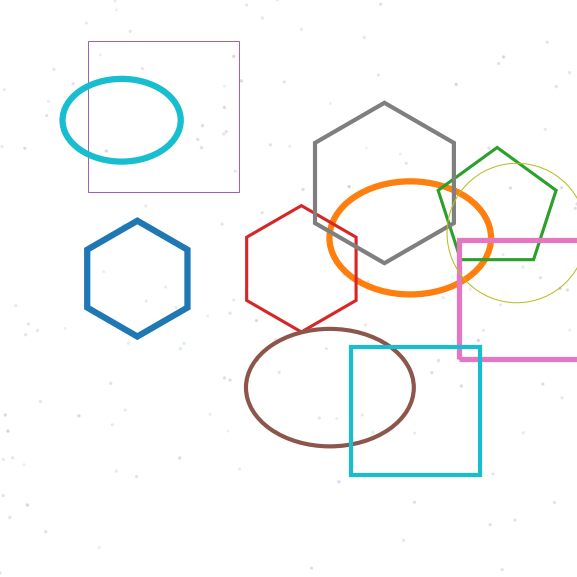[{"shape": "hexagon", "thickness": 3, "radius": 0.5, "center": [0.238, 0.517]}, {"shape": "oval", "thickness": 3, "radius": 0.7, "center": [0.71, 0.587]}, {"shape": "pentagon", "thickness": 1.5, "radius": 0.54, "center": [0.861, 0.636]}, {"shape": "hexagon", "thickness": 1.5, "radius": 0.55, "center": [0.522, 0.534]}, {"shape": "square", "thickness": 0.5, "radius": 0.65, "center": [0.284, 0.798]}, {"shape": "oval", "thickness": 2, "radius": 0.73, "center": [0.571, 0.328]}, {"shape": "square", "thickness": 2.5, "radius": 0.52, "center": [0.898, 0.48]}, {"shape": "hexagon", "thickness": 2, "radius": 0.69, "center": [0.666, 0.682]}, {"shape": "circle", "thickness": 0.5, "radius": 0.6, "center": [0.895, 0.596]}, {"shape": "square", "thickness": 2, "radius": 0.56, "center": [0.72, 0.288]}, {"shape": "oval", "thickness": 3, "radius": 0.51, "center": [0.211, 0.791]}]